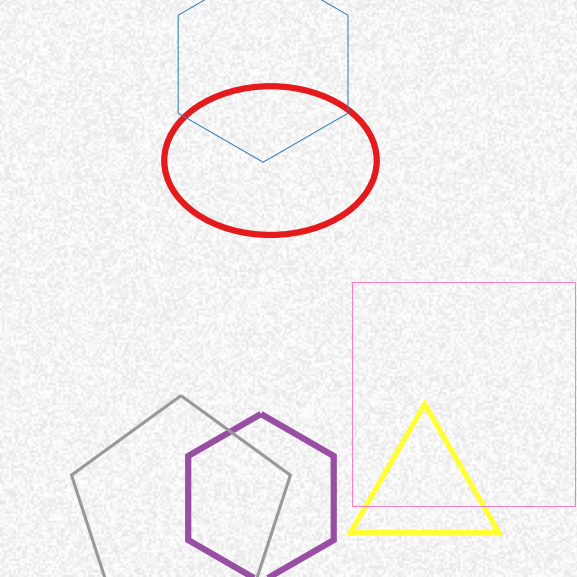[{"shape": "oval", "thickness": 3, "radius": 0.92, "center": [0.468, 0.721]}, {"shape": "hexagon", "thickness": 0.5, "radius": 0.85, "center": [0.456, 0.888]}, {"shape": "hexagon", "thickness": 3, "radius": 0.73, "center": [0.452, 0.137]}, {"shape": "triangle", "thickness": 2.5, "radius": 0.74, "center": [0.736, 0.151]}, {"shape": "square", "thickness": 0.5, "radius": 0.97, "center": [0.803, 0.317]}, {"shape": "pentagon", "thickness": 1.5, "radius": 1.0, "center": [0.313, 0.115]}]